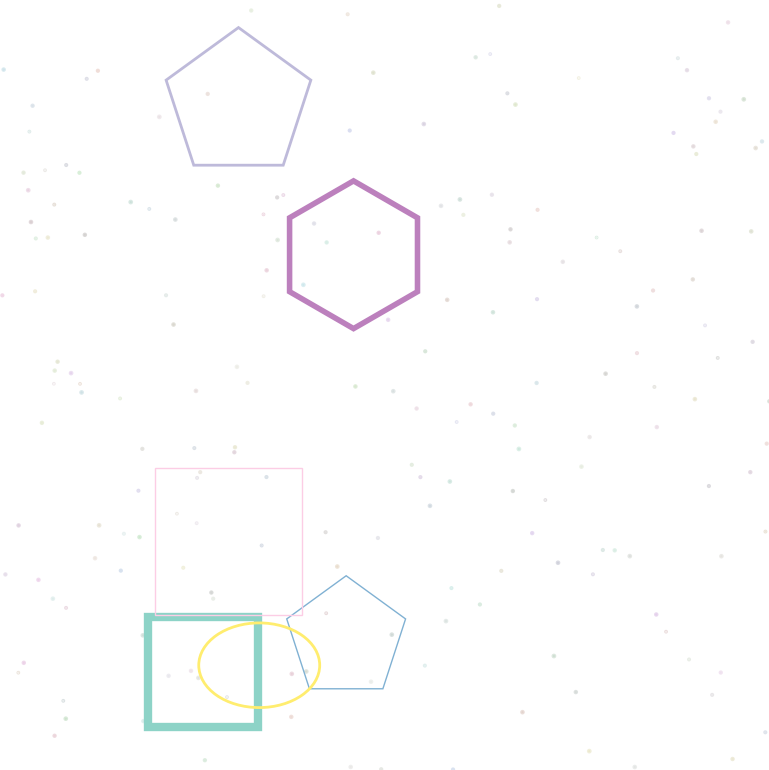[{"shape": "square", "thickness": 3, "radius": 0.36, "center": [0.263, 0.128]}, {"shape": "pentagon", "thickness": 1, "radius": 0.49, "center": [0.31, 0.865]}, {"shape": "pentagon", "thickness": 0.5, "radius": 0.41, "center": [0.45, 0.171]}, {"shape": "square", "thickness": 0.5, "radius": 0.48, "center": [0.296, 0.296]}, {"shape": "hexagon", "thickness": 2, "radius": 0.48, "center": [0.459, 0.669]}, {"shape": "oval", "thickness": 1, "radius": 0.39, "center": [0.337, 0.136]}]